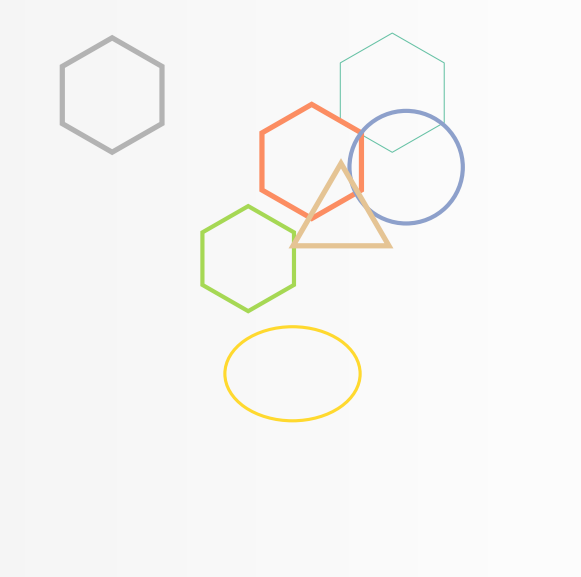[{"shape": "hexagon", "thickness": 0.5, "radius": 0.52, "center": [0.675, 0.839]}, {"shape": "hexagon", "thickness": 2.5, "radius": 0.49, "center": [0.536, 0.72]}, {"shape": "circle", "thickness": 2, "radius": 0.49, "center": [0.699, 0.71]}, {"shape": "hexagon", "thickness": 2, "radius": 0.45, "center": [0.427, 0.551]}, {"shape": "oval", "thickness": 1.5, "radius": 0.58, "center": [0.503, 0.352]}, {"shape": "triangle", "thickness": 2.5, "radius": 0.48, "center": [0.587, 0.621]}, {"shape": "hexagon", "thickness": 2.5, "radius": 0.5, "center": [0.193, 0.835]}]